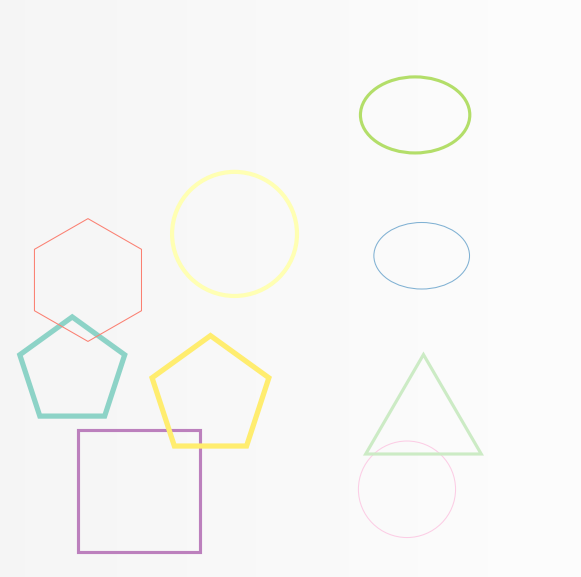[{"shape": "pentagon", "thickness": 2.5, "radius": 0.47, "center": [0.124, 0.355]}, {"shape": "circle", "thickness": 2, "radius": 0.54, "center": [0.404, 0.594]}, {"shape": "hexagon", "thickness": 0.5, "radius": 0.53, "center": [0.151, 0.514]}, {"shape": "oval", "thickness": 0.5, "radius": 0.41, "center": [0.725, 0.556]}, {"shape": "oval", "thickness": 1.5, "radius": 0.47, "center": [0.714, 0.8]}, {"shape": "circle", "thickness": 0.5, "radius": 0.42, "center": [0.7, 0.152]}, {"shape": "square", "thickness": 1.5, "radius": 0.53, "center": [0.239, 0.149]}, {"shape": "triangle", "thickness": 1.5, "radius": 0.57, "center": [0.729, 0.27]}, {"shape": "pentagon", "thickness": 2.5, "radius": 0.53, "center": [0.362, 0.312]}]